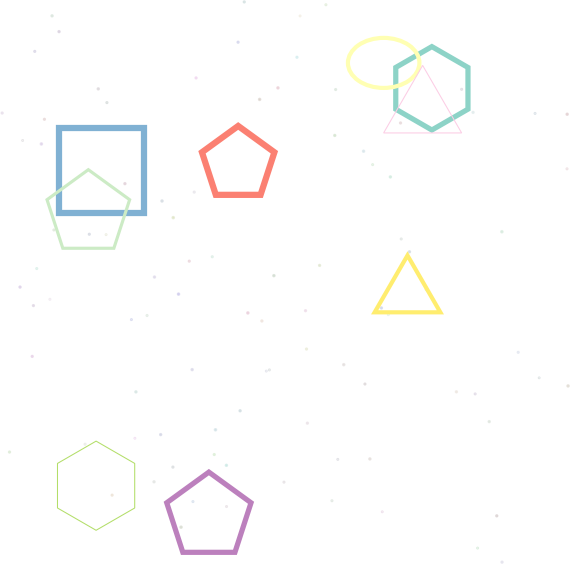[{"shape": "hexagon", "thickness": 2.5, "radius": 0.36, "center": [0.748, 0.846]}, {"shape": "oval", "thickness": 2, "radius": 0.31, "center": [0.664, 0.89]}, {"shape": "pentagon", "thickness": 3, "radius": 0.33, "center": [0.412, 0.715]}, {"shape": "square", "thickness": 3, "radius": 0.37, "center": [0.176, 0.704]}, {"shape": "hexagon", "thickness": 0.5, "radius": 0.39, "center": [0.166, 0.158]}, {"shape": "triangle", "thickness": 0.5, "radius": 0.39, "center": [0.732, 0.808]}, {"shape": "pentagon", "thickness": 2.5, "radius": 0.38, "center": [0.362, 0.105]}, {"shape": "pentagon", "thickness": 1.5, "radius": 0.38, "center": [0.153, 0.63]}, {"shape": "triangle", "thickness": 2, "radius": 0.33, "center": [0.706, 0.491]}]